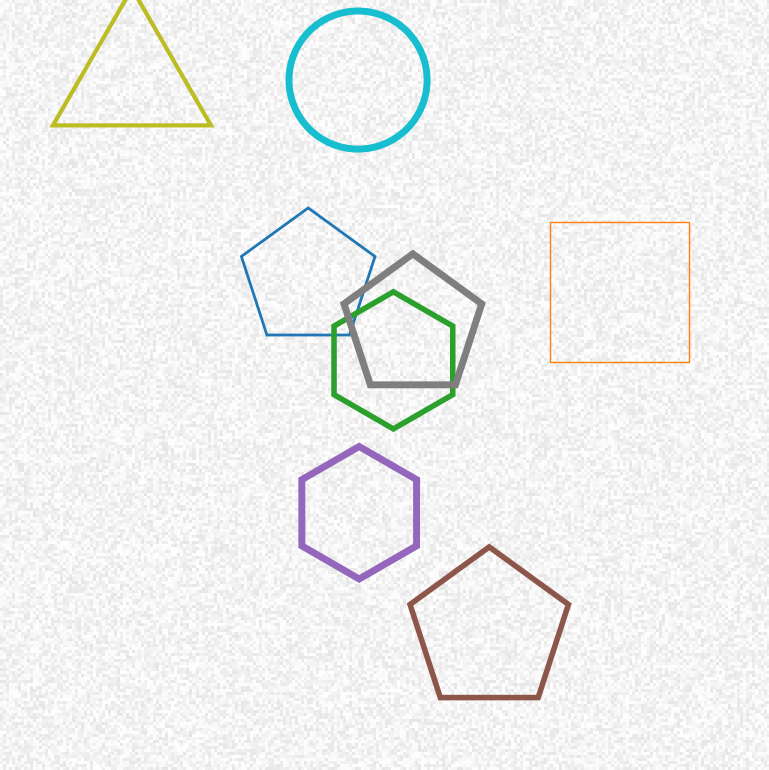[{"shape": "pentagon", "thickness": 1, "radius": 0.46, "center": [0.4, 0.639]}, {"shape": "square", "thickness": 0.5, "radius": 0.45, "center": [0.805, 0.621]}, {"shape": "hexagon", "thickness": 2, "radius": 0.45, "center": [0.511, 0.532]}, {"shape": "hexagon", "thickness": 2.5, "radius": 0.43, "center": [0.467, 0.334]}, {"shape": "pentagon", "thickness": 2, "radius": 0.54, "center": [0.635, 0.182]}, {"shape": "pentagon", "thickness": 2.5, "radius": 0.47, "center": [0.536, 0.576]}, {"shape": "triangle", "thickness": 1.5, "radius": 0.59, "center": [0.171, 0.896]}, {"shape": "circle", "thickness": 2.5, "radius": 0.45, "center": [0.465, 0.896]}]